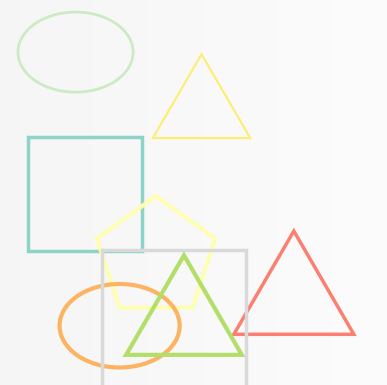[{"shape": "square", "thickness": 2.5, "radius": 0.74, "center": [0.218, 0.496]}, {"shape": "pentagon", "thickness": 3, "radius": 0.8, "center": [0.403, 0.33]}, {"shape": "triangle", "thickness": 2.5, "radius": 0.89, "center": [0.758, 0.221]}, {"shape": "oval", "thickness": 3, "radius": 0.77, "center": [0.309, 0.154]}, {"shape": "triangle", "thickness": 3, "radius": 0.86, "center": [0.475, 0.164]}, {"shape": "square", "thickness": 2.5, "radius": 0.92, "center": [0.449, 0.166]}, {"shape": "oval", "thickness": 2, "radius": 0.74, "center": [0.195, 0.865]}, {"shape": "triangle", "thickness": 1.5, "radius": 0.73, "center": [0.52, 0.714]}]